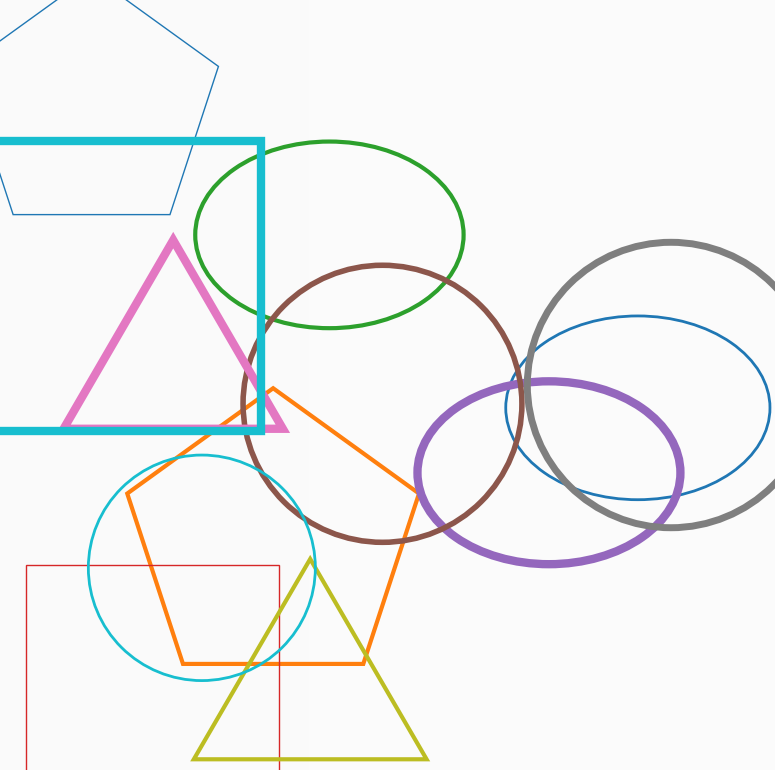[{"shape": "pentagon", "thickness": 0.5, "radius": 0.86, "center": [0.118, 0.861]}, {"shape": "oval", "thickness": 1, "radius": 0.85, "center": [0.823, 0.47]}, {"shape": "pentagon", "thickness": 1.5, "radius": 0.99, "center": [0.352, 0.298]}, {"shape": "oval", "thickness": 1.5, "radius": 0.87, "center": [0.425, 0.695]}, {"shape": "square", "thickness": 0.5, "radius": 0.81, "center": [0.196, 0.103]}, {"shape": "oval", "thickness": 3, "radius": 0.85, "center": [0.708, 0.386]}, {"shape": "circle", "thickness": 2, "radius": 0.9, "center": [0.494, 0.476]}, {"shape": "triangle", "thickness": 3, "radius": 0.82, "center": [0.224, 0.525]}, {"shape": "circle", "thickness": 2.5, "radius": 0.93, "center": [0.866, 0.5]}, {"shape": "triangle", "thickness": 1.5, "radius": 0.87, "center": [0.4, 0.101]}, {"shape": "circle", "thickness": 1, "radius": 0.73, "center": [0.26, 0.263]}, {"shape": "square", "thickness": 3, "radius": 0.94, "center": [0.148, 0.628]}]